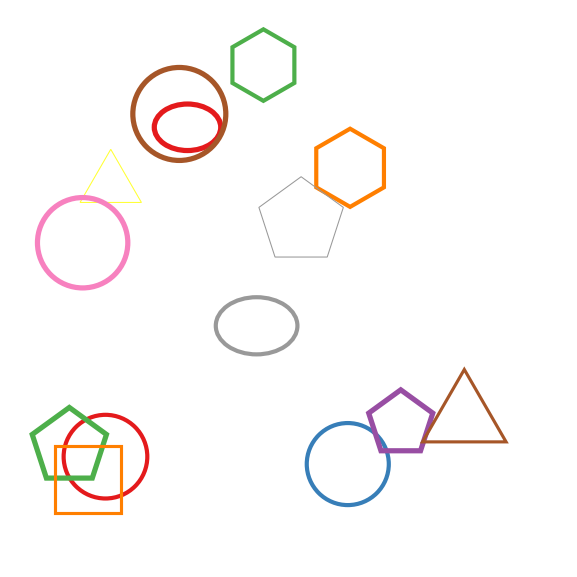[{"shape": "circle", "thickness": 2, "radius": 0.36, "center": [0.183, 0.208]}, {"shape": "oval", "thickness": 2.5, "radius": 0.29, "center": [0.325, 0.779]}, {"shape": "circle", "thickness": 2, "radius": 0.36, "center": [0.602, 0.196]}, {"shape": "pentagon", "thickness": 2.5, "radius": 0.34, "center": [0.12, 0.226]}, {"shape": "hexagon", "thickness": 2, "radius": 0.31, "center": [0.456, 0.886]}, {"shape": "pentagon", "thickness": 2.5, "radius": 0.29, "center": [0.694, 0.266]}, {"shape": "square", "thickness": 1.5, "radius": 0.29, "center": [0.152, 0.169]}, {"shape": "hexagon", "thickness": 2, "radius": 0.34, "center": [0.606, 0.709]}, {"shape": "triangle", "thickness": 0.5, "radius": 0.31, "center": [0.192, 0.679]}, {"shape": "triangle", "thickness": 1.5, "radius": 0.42, "center": [0.804, 0.276]}, {"shape": "circle", "thickness": 2.5, "radius": 0.4, "center": [0.311, 0.802]}, {"shape": "circle", "thickness": 2.5, "radius": 0.39, "center": [0.143, 0.579]}, {"shape": "oval", "thickness": 2, "radius": 0.35, "center": [0.444, 0.435]}, {"shape": "pentagon", "thickness": 0.5, "radius": 0.38, "center": [0.521, 0.616]}]